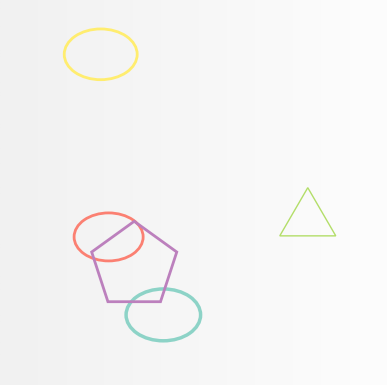[{"shape": "oval", "thickness": 2.5, "radius": 0.48, "center": [0.422, 0.182]}, {"shape": "oval", "thickness": 2, "radius": 0.45, "center": [0.28, 0.385]}, {"shape": "triangle", "thickness": 1, "radius": 0.42, "center": [0.794, 0.429]}, {"shape": "pentagon", "thickness": 2, "radius": 0.58, "center": [0.346, 0.31]}, {"shape": "oval", "thickness": 2, "radius": 0.47, "center": [0.26, 0.859]}]